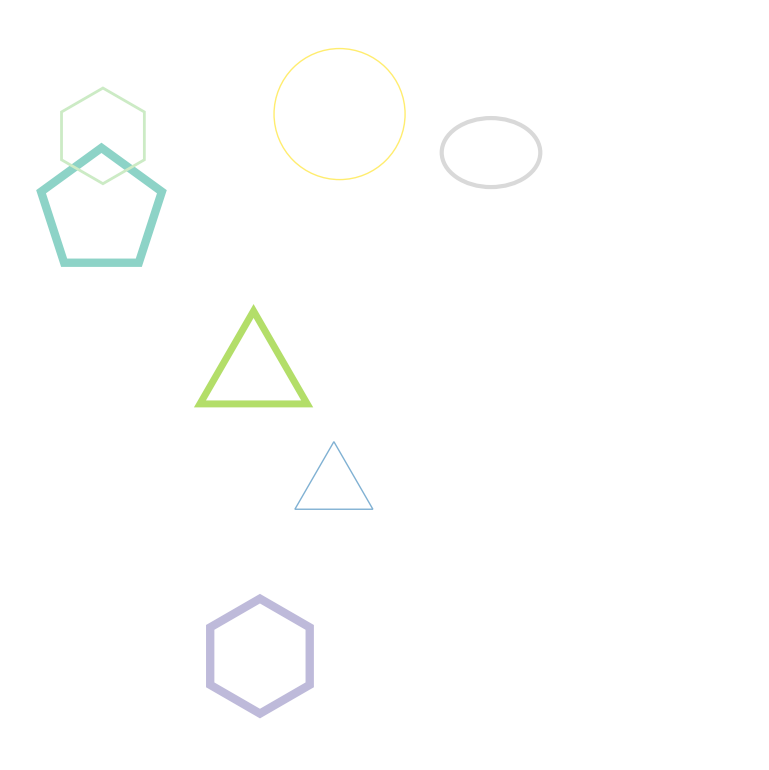[{"shape": "pentagon", "thickness": 3, "radius": 0.41, "center": [0.132, 0.726]}, {"shape": "hexagon", "thickness": 3, "radius": 0.37, "center": [0.338, 0.148]}, {"shape": "triangle", "thickness": 0.5, "radius": 0.29, "center": [0.434, 0.368]}, {"shape": "triangle", "thickness": 2.5, "radius": 0.4, "center": [0.329, 0.516]}, {"shape": "oval", "thickness": 1.5, "radius": 0.32, "center": [0.638, 0.802]}, {"shape": "hexagon", "thickness": 1, "radius": 0.31, "center": [0.134, 0.824]}, {"shape": "circle", "thickness": 0.5, "radius": 0.43, "center": [0.441, 0.852]}]